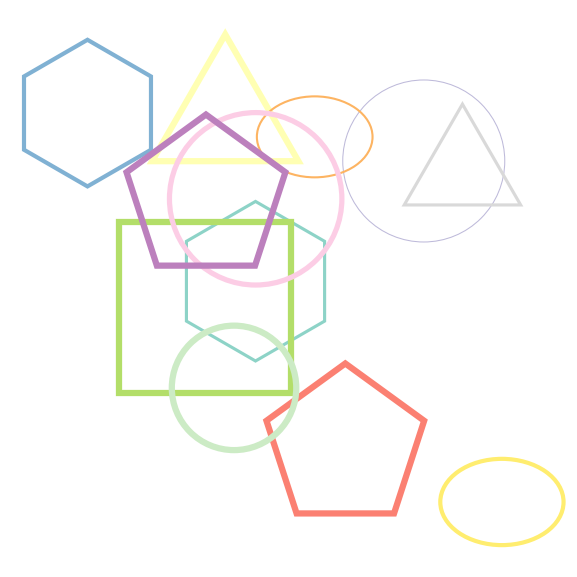[{"shape": "hexagon", "thickness": 1.5, "radius": 0.69, "center": [0.442, 0.512]}, {"shape": "triangle", "thickness": 3, "radius": 0.73, "center": [0.39, 0.793]}, {"shape": "circle", "thickness": 0.5, "radius": 0.7, "center": [0.734, 0.72]}, {"shape": "pentagon", "thickness": 3, "radius": 0.72, "center": [0.598, 0.226]}, {"shape": "hexagon", "thickness": 2, "radius": 0.63, "center": [0.151, 0.803]}, {"shape": "oval", "thickness": 1, "radius": 0.5, "center": [0.545, 0.762]}, {"shape": "square", "thickness": 3, "radius": 0.74, "center": [0.355, 0.467]}, {"shape": "circle", "thickness": 2.5, "radius": 0.75, "center": [0.443, 0.655]}, {"shape": "triangle", "thickness": 1.5, "radius": 0.58, "center": [0.801, 0.702]}, {"shape": "pentagon", "thickness": 3, "radius": 0.72, "center": [0.357, 0.656]}, {"shape": "circle", "thickness": 3, "radius": 0.54, "center": [0.405, 0.327]}, {"shape": "oval", "thickness": 2, "radius": 0.53, "center": [0.869, 0.13]}]